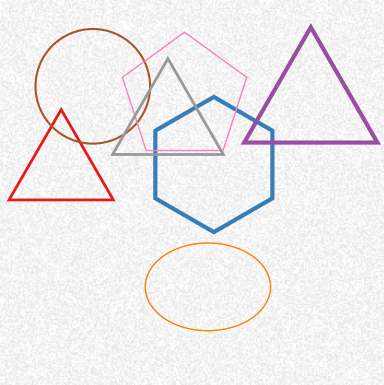[{"shape": "triangle", "thickness": 2, "radius": 0.78, "center": [0.159, 0.559]}, {"shape": "hexagon", "thickness": 3, "radius": 0.88, "center": [0.556, 0.573]}, {"shape": "triangle", "thickness": 3, "radius": 1.0, "center": [0.807, 0.73]}, {"shape": "oval", "thickness": 1, "radius": 0.81, "center": [0.54, 0.255]}, {"shape": "circle", "thickness": 1.5, "radius": 0.74, "center": [0.241, 0.776]}, {"shape": "pentagon", "thickness": 1, "radius": 0.85, "center": [0.479, 0.747]}, {"shape": "triangle", "thickness": 2, "radius": 0.83, "center": [0.436, 0.682]}]